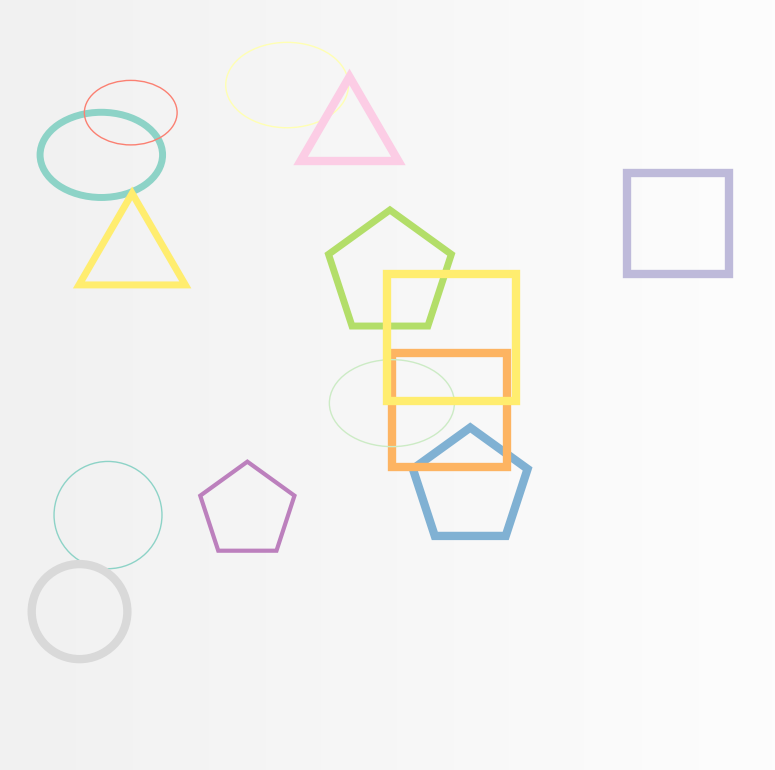[{"shape": "circle", "thickness": 0.5, "radius": 0.35, "center": [0.139, 0.331]}, {"shape": "oval", "thickness": 2.5, "radius": 0.4, "center": [0.131, 0.799]}, {"shape": "oval", "thickness": 0.5, "radius": 0.4, "center": [0.37, 0.89]}, {"shape": "square", "thickness": 3, "radius": 0.33, "center": [0.874, 0.71]}, {"shape": "oval", "thickness": 0.5, "radius": 0.3, "center": [0.169, 0.854]}, {"shape": "pentagon", "thickness": 3, "radius": 0.39, "center": [0.607, 0.367]}, {"shape": "square", "thickness": 3, "radius": 0.37, "center": [0.58, 0.468]}, {"shape": "pentagon", "thickness": 2.5, "radius": 0.42, "center": [0.503, 0.644]}, {"shape": "triangle", "thickness": 3, "radius": 0.36, "center": [0.451, 0.827]}, {"shape": "circle", "thickness": 3, "radius": 0.31, "center": [0.103, 0.206]}, {"shape": "pentagon", "thickness": 1.5, "radius": 0.32, "center": [0.319, 0.337]}, {"shape": "oval", "thickness": 0.5, "radius": 0.4, "center": [0.506, 0.476]}, {"shape": "triangle", "thickness": 2.5, "radius": 0.4, "center": [0.171, 0.67]}, {"shape": "square", "thickness": 3, "radius": 0.42, "center": [0.583, 0.562]}]